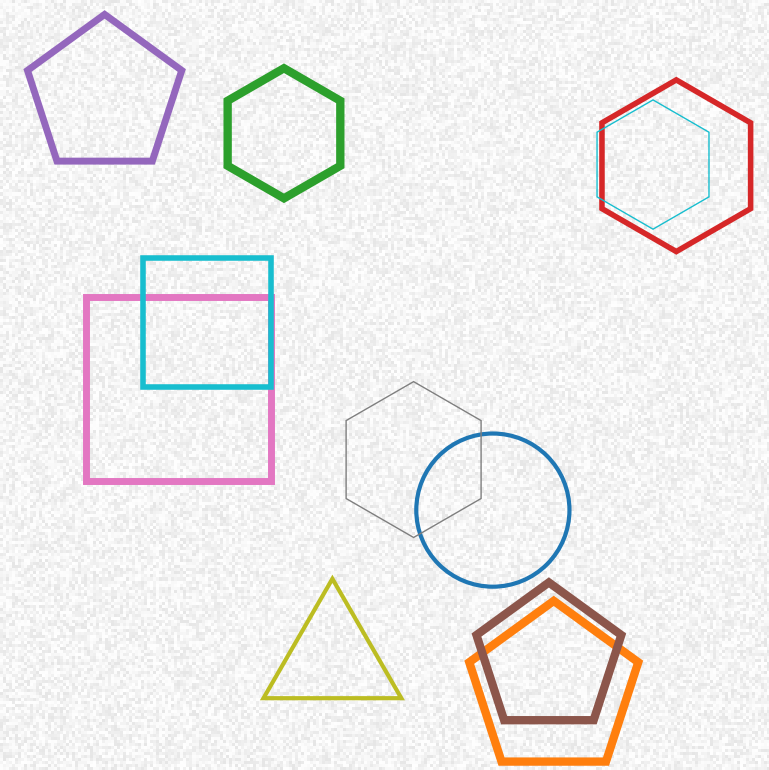[{"shape": "circle", "thickness": 1.5, "radius": 0.5, "center": [0.64, 0.338]}, {"shape": "pentagon", "thickness": 3, "radius": 0.58, "center": [0.719, 0.104]}, {"shape": "hexagon", "thickness": 3, "radius": 0.42, "center": [0.369, 0.827]}, {"shape": "hexagon", "thickness": 2, "radius": 0.56, "center": [0.878, 0.785]}, {"shape": "pentagon", "thickness": 2.5, "radius": 0.53, "center": [0.136, 0.876]}, {"shape": "pentagon", "thickness": 3, "radius": 0.49, "center": [0.713, 0.145]}, {"shape": "square", "thickness": 2.5, "radius": 0.6, "center": [0.232, 0.495]}, {"shape": "hexagon", "thickness": 0.5, "radius": 0.51, "center": [0.537, 0.403]}, {"shape": "triangle", "thickness": 1.5, "radius": 0.52, "center": [0.432, 0.145]}, {"shape": "hexagon", "thickness": 0.5, "radius": 0.42, "center": [0.848, 0.786]}, {"shape": "square", "thickness": 2, "radius": 0.42, "center": [0.269, 0.581]}]